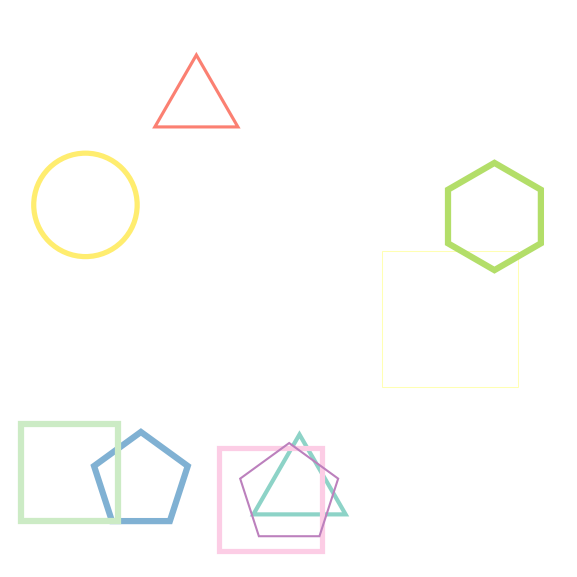[{"shape": "triangle", "thickness": 2, "radius": 0.46, "center": [0.519, 0.155]}, {"shape": "square", "thickness": 0.5, "radius": 0.59, "center": [0.779, 0.447]}, {"shape": "triangle", "thickness": 1.5, "radius": 0.42, "center": [0.34, 0.821]}, {"shape": "pentagon", "thickness": 3, "radius": 0.43, "center": [0.244, 0.166]}, {"shape": "hexagon", "thickness": 3, "radius": 0.46, "center": [0.856, 0.624]}, {"shape": "square", "thickness": 2.5, "radius": 0.45, "center": [0.468, 0.134]}, {"shape": "pentagon", "thickness": 1, "radius": 0.45, "center": [0.501, 0.143]}, {"shape": "square", "thickness": 3, "radius": 0.42, "center": [0.12, 0.182]}, {"shape": "circle", "thickness": 2.5, "radius": 0.45, "center": [0.148, 0.644]}]